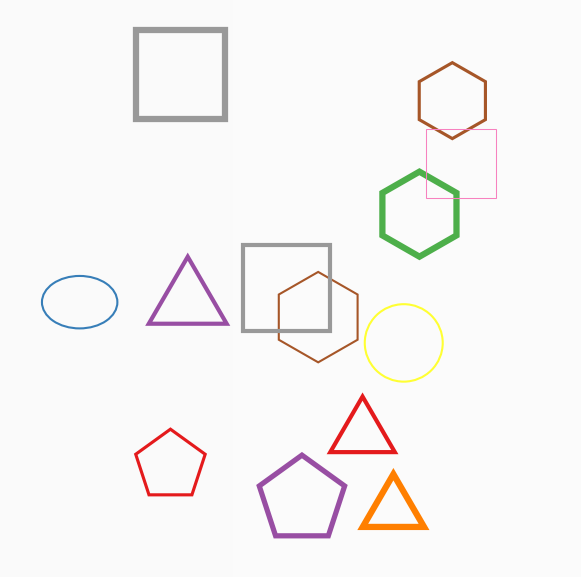[{"shape": "pentagon", "thickness": 1.5, "radius": 0.31, "center": [0.293, 0.193]}, {"shape": "triangle", "thickness": 2, "radius": 0.32, "center": [0.624, 0.248]}, {"shape": "oval", "thickness": 1, "radius": 0.32, "center": [0.137, 0.476]}, {"shape": "hexagon", "thickness": 3, "radius": 0.37, "center": [0.722, 0.628]}, {"shape": "triangle", "thickness": 2, "radius": 0.39, "center": [0.323, 0.477]}, {"shape": "pentagon", "thickness": 2.5, "radius": 0.39, "center": [0.519, 0.134]}, {"shape": "triangle", "thickness": 3, "radius": 0.3, "center": [0.677, 0.117]}, {"shape": "circle", "thickness": 1, "radius": 0.34, "center": [0.695, 0.405]}, {"shape": "hexagon", "thickness": 1.5, "radius": 0.33, "center": [0.778, 0.825]}, {"shape": "hexagon", "thickness": 1, "radius": 0.39, "center": [0.547, 0.45]}, {"shape": "square", "thickness": 0.5, "radius": 0.3, "center": [0.794, 0.716]}, {"shape": "square", "thickness": 2, "radius": 0.37, "center": [0.493, 0.501]}, {"shape": "square", "thickness": 3, "radius": 0.38, "center": [0.311, 0.87]}]